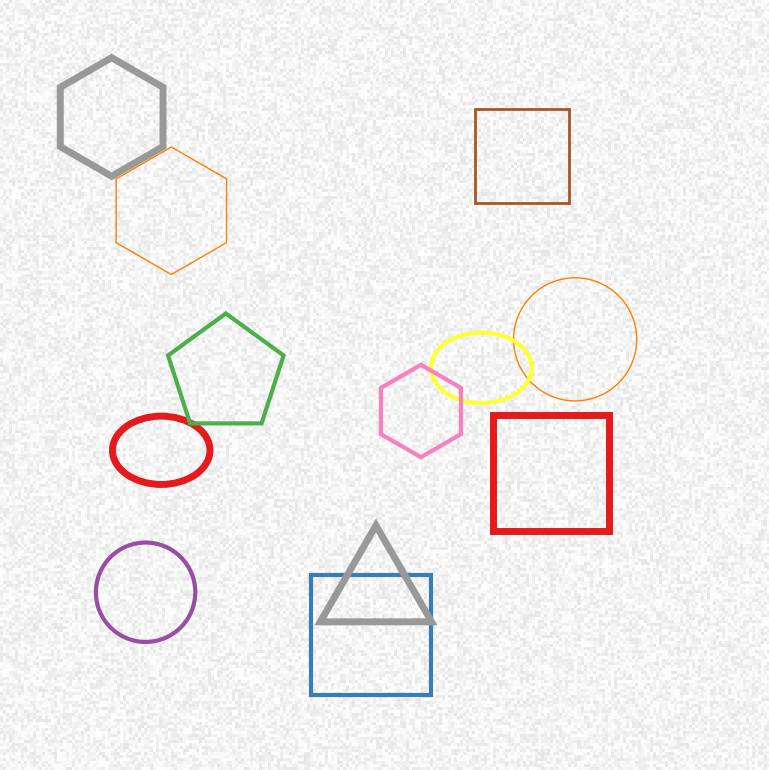[{"shape": "square", "thickness": 2.5, "radius": 0.38, "center": [0.715, 0.386]}, {"shape": "oval", "thickness": 2.5, "radius": 0.32, "center": [0.209, 0.415]}, {"shape": "square", "thickness": 1.5, "radius": 0.39, "center": [0.482, 0.176]}, {"shape": "pentagon", "thickness": 1.5, "radius": 0.39, "center": [0.293, 0.514]}, {"shape": "circle", "thickness": 1.5, "radius": 0.32, "center": [0.189, 0.231]}, {"shape": "hexagon", "thickness": 0.5, "radius": 0.41, "center": [0.223, 0.726]}, {"shape": "circle", "thickness": 0.5, "radius": 0.4, "center": [0.747, 0.559]}, {"shape": "oval", "thickness": 1.5, "radius": 0.33, "center": [0.625, 0.522]}, {"shape": "square", "thickness": 1, "radius": 0.31, "center": [0.678, 0.797]}, {"shape": "hexagon", "thickness": 1.5, "radius": 0.3, "center": [0.547, 0.466]}, {"shape": "hexagon", "thickness": 2.5, "radius": 0.39, "center": [0.145, 0.848]}, {"shape": "triangle", "thickness": 2.5, "radius": 0.42, "center": [0.488, 0.234]}]